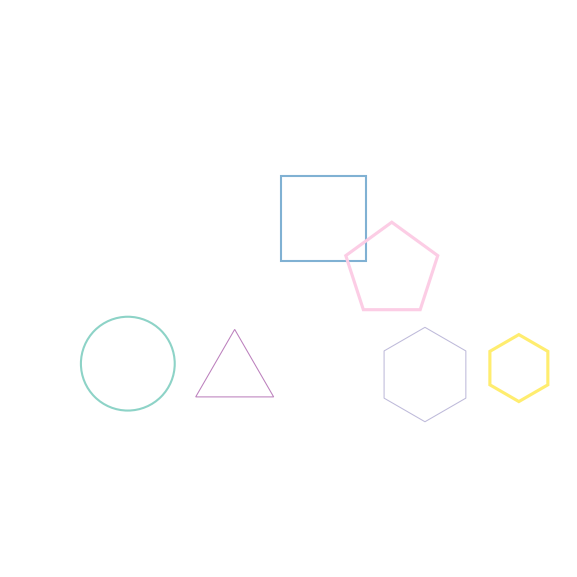[{"shape": "circle", "thickness": 1, "radius": 0.41, "center": [0.221, 0.369]}, {"shape": "hexagon", "thickness": 0.5, "radius": 0.41, "center": [0.736, 0.351]}, {"shape": "square", "thickness": 1, "radius": 0.37, "center": [0.56, 0.621]}, {"shape": "pentagon", "thickness": 1.5, "radius": 0.42, "center": [0.678, 0.531]}, {"shape": "triangle", "thickness": 0.5, "radius": 0.39, "center": [0.406, 0.351]}, {"shape": "hexagon", "thickness": 1.5, "radius": 0.29, "center": [0.898, 0.362]}]